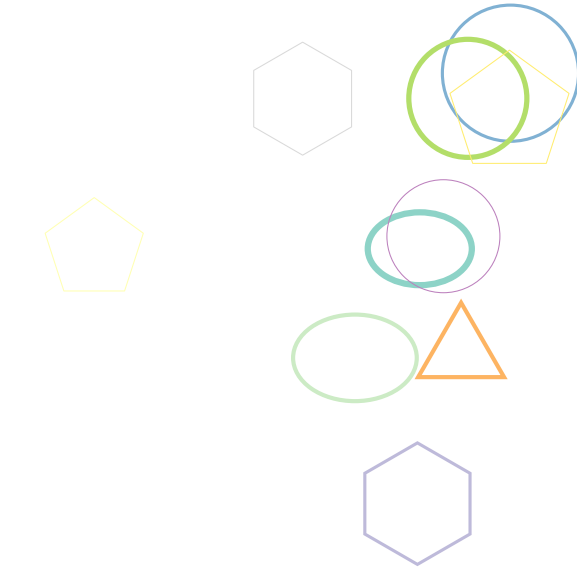[{"shape": "oval", "thickness": 3, "radius": 0.45, "center": [0.727, 0.568]}, {"shape": "pentagon", "thickness": 0.5, "radius": 0.45, "center": [0.163, 0.568]}, {"shape": "hexagon", "thickness": 1.5, "radius": 0.53, "center": [0.723, 0.127]}, {"shape": "circle", "thickness": 1.5, "radius": 0.59, "center": [0.884, 0.872]}, {"shape": "triangle", "thickness": 2, "radius": 0.43, "center": [0.798, 0.389]}, {"shape": "circle", "thickness": 2.5, "radius": 0.51, "center": [0.81, 0.829]}, {"shape": "hexagon", "thickness": 0.5, "radius": 0.49, "center": [0.524, 0.828]}, {"shape": "circle", "thickness": 0.5, "radius": 0.49, "center": [0.768, 0.59]}, {"shape": "oval", "thickness": 2, "radius": 0.54, "center": [0.615, 0.379]}, {"shape": "pentagon", "thickness": 0.5, "radius": 0.54, "center": [0.882, 0.804]}]